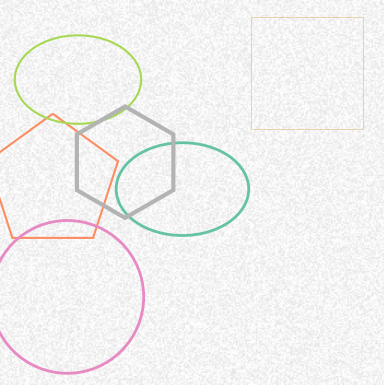[{"shape": "oval", "thickness": 2, "radius": 0.86, "center": [0.474, 0.509]}, {"shape": "pentagon", "thickness": 1.5, "radius": 0.89, "center": [0.137, 0.526]}, {"shape": "circle", "thickness": 2, "radius": 0.99, "center": [0.175, 0.229]}, {"shape": "oval", "thickness": 1.5, "radius": 0.82, "center": [0.203, 0.793]}, {"shape": "square", "thickness": 0.5, "radius": 0.73, "center": [0.799, 0.81]}, {"shape": "hexagon", "thickness": 3, "radius": 0.72, "center": [0.325, 0.579]}]